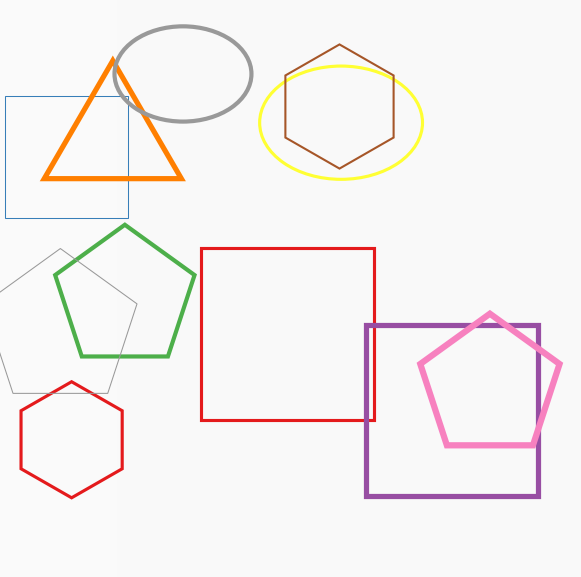[{"shape": "square", "thickness": 1.5, "radius": 0.74, "center": [0.494, 0.42]}, {"shape": "hexagon", "thickness": 1.5, "radius": 0.5, "center": [0.123, 0.238]}, {"shape": "square", "thickness": 0.5, "radius": 0.53, "center": [0.114, 0.728]}, {"shape": "pentagon", "thickness": 2, "radius": 0.63, "center": [0.215, 0.484]}, {"shape": "square", "thickness": 2.5, "radius": 0.74, "center": [0.777, 0.288]}, {"shape": "triangle", "thickness": 2.5, "radius": 0.68, "center": [0.194, 0.758]}, {"shape": "oval", "thickness": 1.5, "radius": 0.7, "center": [0.587, 0.787]}, {"shape": "hexagon", "thickness": 1, "radius": 0.54, "center": [0.584, 0.815]}, {"shape": "pentagon", "thickness": 3, "radius": 0.63, "center": [0.843, 0.33]}, {"shape": "oval", "thickness": 2, "radius": 0.59, "center": [0.315, 0.871]}, {"shape": "pentagon", "thickness": 0.5, "radius": 0.69, "center": [0.104, 0.43]}]